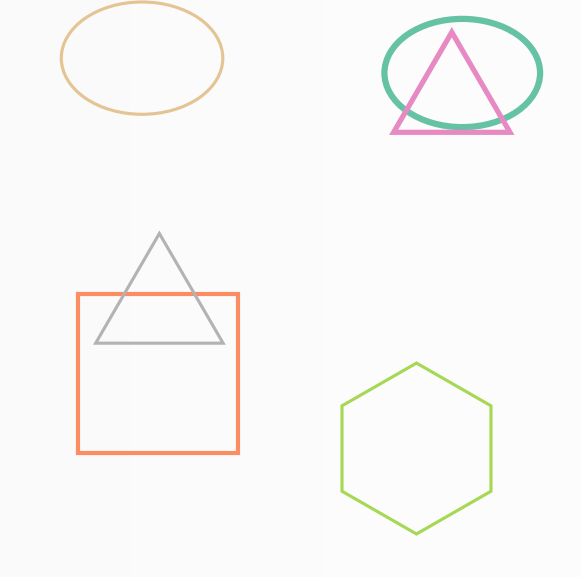[{"shape": "oval", "thickness": 3, "radius": 0.67, "center": [0.795, 0.873]}, {"shape": "square", "thickness": 2, "radius": 0.69, "center": [0.271, 0.352]}, {"shape": "triangle", "thickness": 2.5, "radius": 0.58, "center": [0.777, 0.828]}, {"shape": "hexagon", "thickness": 1.5, "radius": 0.74, "center": [0.717, 0.222]}, {"shape": "oval", "thickness": 1.5, "radius": 0.69, "center": [0.244, 0.898]}, {"shape": "triangle", "thickness": 1.5, "radius": 0.63, "center": [0.274, 0.468]}]